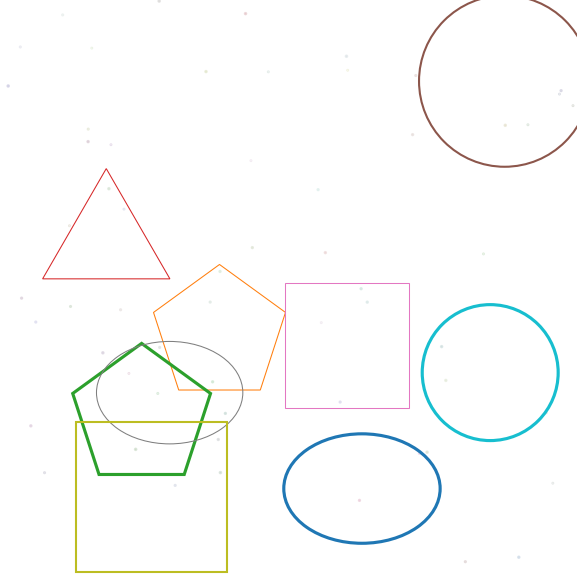[{"shape": "oval", "thickness": 1.5, "radius": 0.68, "center": [0.627, 0.153]}, {"shape": "pentagon", "thickness": 0.5, "radius": 0.6, "center": [0.38, 0.421]}, {"shape": "pentagon", "thickness": 1.5, "radius": 0.63, "center": [0.245, 0.279]}, {"shape": "triangle", "thickness": 0.5, "radius": 0.64, "center": [0.184, 0.58]}, {"shape": "circle", "thickness": 1, "radius": 0.74, "center": [0.874, 0.859]}, {"shape": "square", "thickness": 0.5, "radius": 0.54, "center": [0.601, 0.401]}, {"shape": "oval", "thickness": 0.5, "radius": 0.63, "center": [0.294, 0.319]}, {"shape": "square", "thickness": 1, "radius": 0.65, "center": [0.263, 0.138]}, {"shape": "circle", "thickness": 1.5, "radius": 0.59, "center": [0.849, 0.354]}]